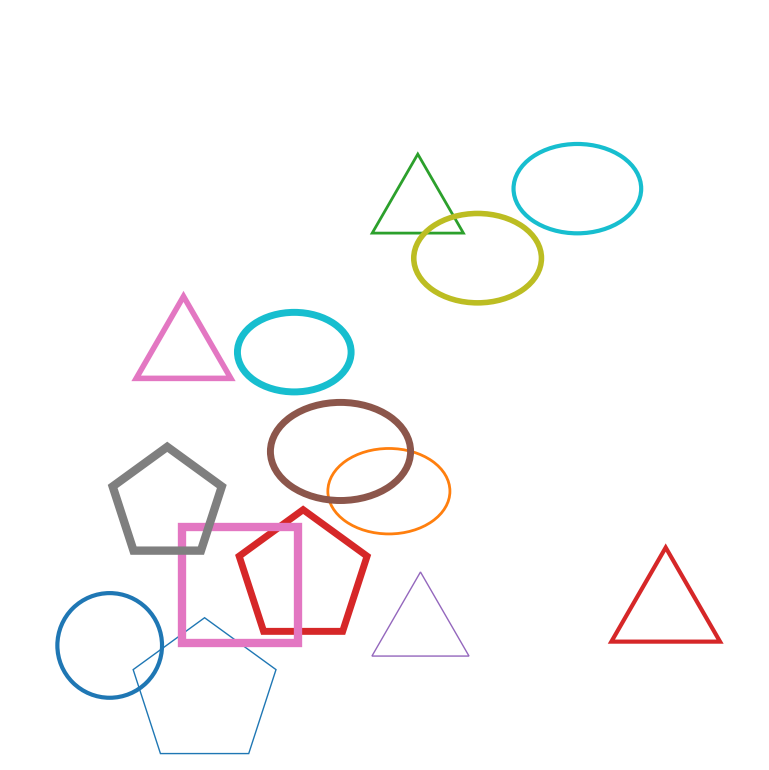[{"shape": "circle", "thickness": 1.5, "radius": 0.34, "center": [0.142, 0.162]}, {"shape": "pentagon", "thickness": 0.5, "radius": 0.49, "center": [0.266, 0.1]}, {"shape": "oval", "thickness": 1, "radius": 0.4, "center": [0.505, 0.362]}, {"shape": "triangle", "thickness": 1, "radius": 0.34, "center": [0.543, 0.731]}, {"shape": "triangle", "thickness": 1.5, "radius": 0.41, "center": [0.865, 0.207]}, {"shape": "pentagon", "thickness": 2.5, "radius": 0.44, "center": [0.394, 0.251]}, {"shape": "triangle", "thickness": 0.5, "radius": 0.36, "center": [0.546, 0.184]}, {"shape": "oval", "thickness": 2.5, "radius": 0.46, "center": [0.442, 0.414]}, {"shape": "square", "thickness": 3, "radius": 0.38, "center": [0.312, 0.24]}, {"shape": "triangle", "thickness": 2, "radius": 0.35, "center": [0.238, 0.544]}, {"shape": "pentagon", "thickness": 3, "radius": 0.37, "center": [0.217, 0.345]}, {"shape": "oval", "thickness": 2, "radius": 0.41, "center": [0.62, 0.665]}, {"shape": "oval", "thickness": 2.5, "radius": 0.37, "center": [0.382, 0.543]}, {"shape": "oval", "thickness": 1.5, "radius": 0.41, "center": [0.75, 0.755]}]